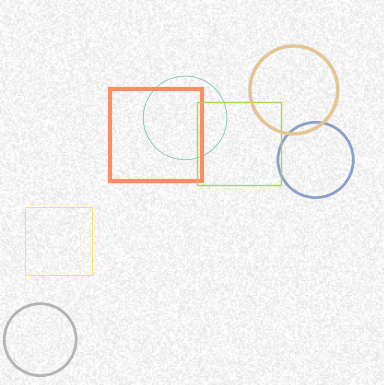[{"shape": "circle", "thickness": 0.5, "radius": 0.54, "center": [0.481, 0.694]}, {"shape": "square", "thickness": 3, "radius": 0.6, "center": [0.406, 0.649]}, {"shape": "circle", "thickness": 2, "radius": 0.49, "center": [0.82, 0.585]}, {"shape": "square", "thickness": 1, "radius": 0.54, "center": [0.621, 0.627]}, {"shape": "square", "thickness": 0.5, "radius": 0.44, "center": [0.152, 0.374]}, {"shape": "circle", "thickness": 2.5, "radius": 0.57, "center": [0.763, 0.766]}, {"shape": "circle", "thickness": 2, "radius": 0.47, "center": [0.104, 0.118]}]